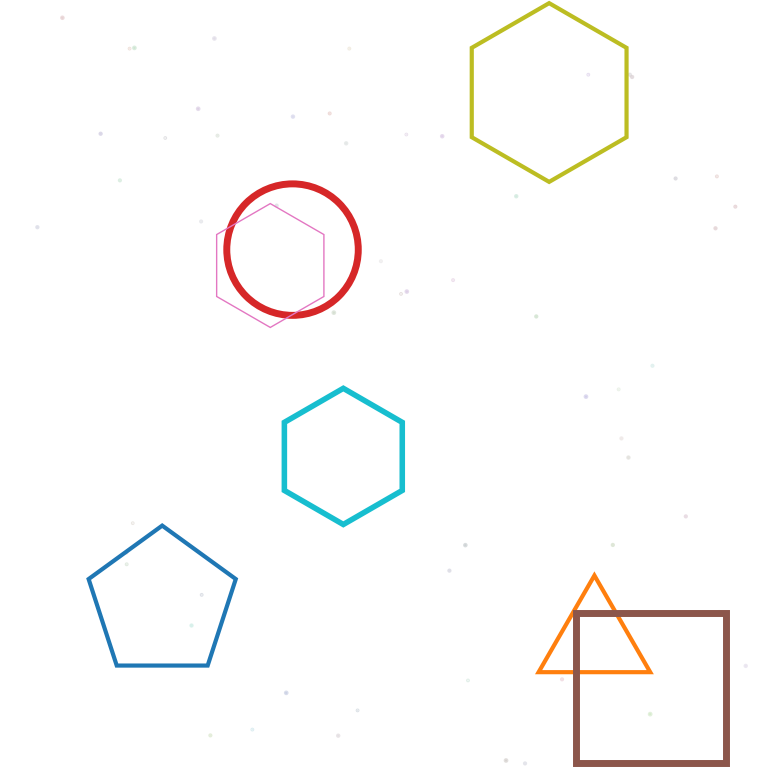[{"shape": "pentagon", "thickness": 1.5, "radius": 0.5, "center": [0.211, 0.217]}, {"shape": "triangle", "thickness": 1.5, "radius": 0.42, "center": [0.772, 0.169]}, {"shape": "circle", "thickness": 2.5, "radius": 0.43, "center": [0.38, 0.676]}, {"shape": "square", "thickness": 2.5, "radius": 0.49, "center": [0.845, 0.107]}, {"shape": "hexagon", "thickness": 0.5, "radius": 0.4, "center": [0.351, 0.655]}, {"shape": "hexagon", "thickness": 1.5, "radius": 0.58, "center": [0.713, 0.88]}, {"shape": "hexagon", "thickness": 2, "radius": 0.44, "center": [0.446, 0.407]}]